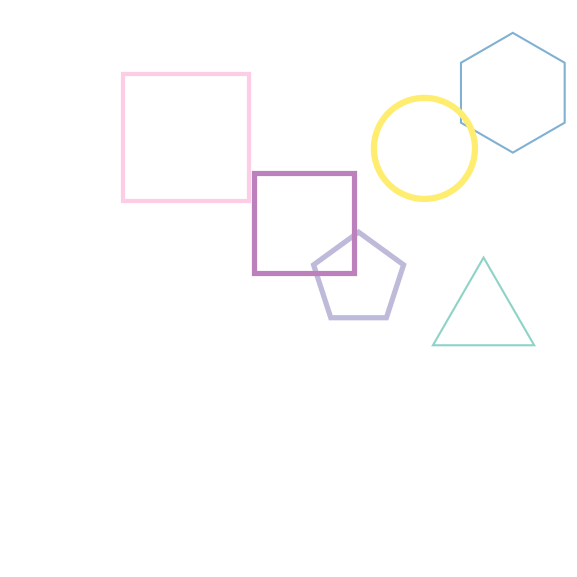[{"shape": "triangle", "thickness": 1, "radius": 0.51, "center": [0.837, 0.452]}, {"shape": "pentagon", "thickness": 2.5, "radius": 0.41, "center": [0.621, 0.515]}, {"shape": "hexagon", "thickness": 1, "radius": 0.52, "center": [0.888, 0.839]}, {"shape": "square", "thickness": 2, "radius": 0.55, "center": [0.321, 0.761]}, {"shape": "square", "thickness": 2.5, "radius": 0.43, "center": [0.526, 0.613]}, {"shape": "circle", "thickness": 3, "radius": 0.44, "center": [0.735, 0.742]}]